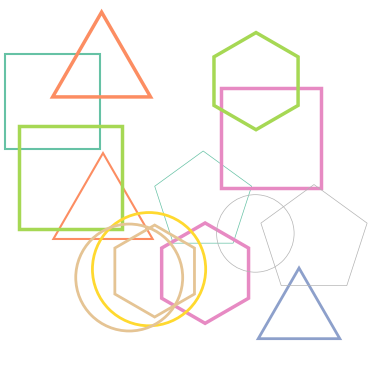[{"shape": "pentagon", "thickness": 0.5, "radius": 0.66, "center": [0.528, 0.475]}, {"shape": "square", "thickness": 1.5, "radius": 0.62, "center": [0.137, 0.735]}, {"shape": "triangle", "thickness": 1.5, "radius": 0.74, "center": [0.268, 0.454]}, {"shape": "triangle", "thickness": 2.5, "radius": 0.73, "center": [0.264, 0.822]}, {"shape": "triangle", "thickness": 2, "radius": 0.61, "center": [0.777, 0.181]}, {"shape": "hexagon", "thickness": 2.5, "radius": 0.65, "center": [0.533, 0.291]}, {"shape": "square", "thickness": 2.5, "radius": 0.65, "center": [0.704, 0.642]}, {"shape": "hexagon", "thickness": 2.5, "radius": 0.63, "center": [0.665, 0.789]}, {"shape": "square", "thickness": 2.5, "radius": 0.67, "center": [0.183, 0.539]}, {"shape": "circle", "thickness": 2, "radius": 0.74, "center": [0.387, 0.301]}, {"shape": "hexagon", "thickness": 2, "radius": 0.6, "center": [0.402, 0.296]}, {"shape": "circle", "thickness": 2, "radius": 0.69, "center": [0.336, 0.279]}, {"shape": "pentagon", "thickness": 0.5, "radius": 0.73, "center": [0.816, 0.376]}, {"shape": "circle", "thickness": 0.5, "radius": 0.5, "center": [0.663, 0.394]}]